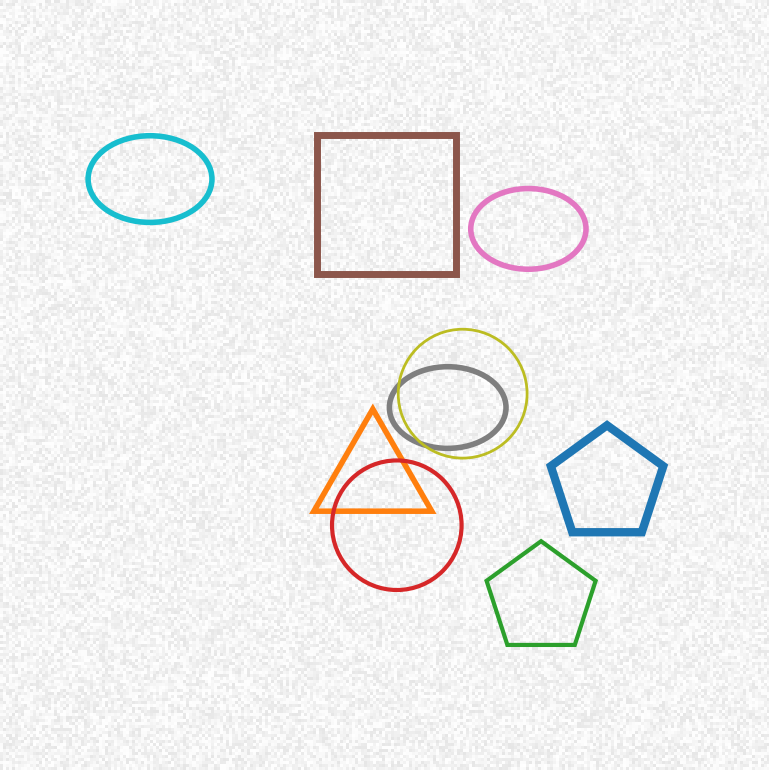[{"shape": "pentagon", "thickness": 3, "radius": 0.38, "center": [0.788, 0.371]}, {"shape": "triangle", "thickness": 2, "radius": 0.44, "center": [0.484, 0.38]}, {"shape": "pentagon", "thickness": 1.5, "radius": 0.37, "center": [0.703, 0.223]}, {"shape": "circle", "thickness": 1.5, "radius": 0.42, "center": [0.515, 0.318]}, {"shape": "square", "thickness": 2.5, "radius": 0.45, "center": [0.502, 0.735]}, {"shape": "oval", "thickness": 2, "radius": 0.37, "center": [0.686, 0.703]}, {"shape": "oval", "thickness": 2, "radius": 0.38, "center": [0.581, 0.471]}, {"shape": "circle", "thickness": 1, "radius": 0.42, "center": [0.601, 0.489]}, {"shape": "oval", "thickness": 2, "radius": 0.4, "center": [0.195, 0.767]}]